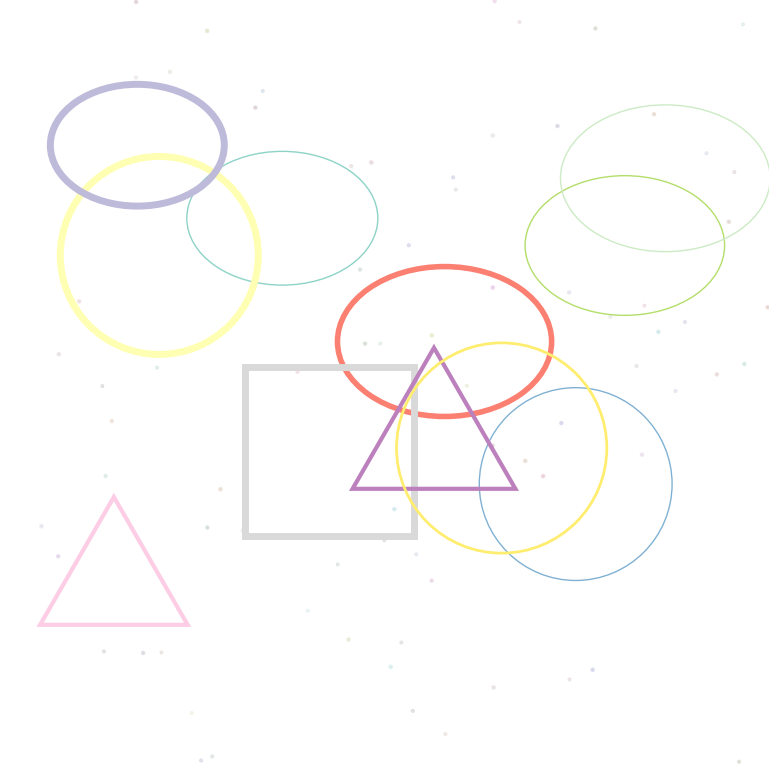[{"shape": "oval", "thickness": 0.5, "radius": 0.62, "center": [0.367, 0.717]}, {"shape": "circle", "thickness": 2.5, "radius": 0.64, "center": [0.207, 0.668]}, {"shape": "oval", "thickness": 2.5, "radius": 0.56, "center": [0.178, 0.811]}, {"shape": "oval", "thickness": 2, "radius": 0.7, "center": [0.577, 0.556]}, {"shape": "circle", "thickness": 0.5, "radius": 0.63, "center": [0.748, 0.371]}, {"shape": "oval", "thickness": 0.5, "radius": 0.65, "center": [0.811, 0.681]}, {"shape": "triangle", "thickness": 1.5, "radius": 0.55, "center": [0.148, 0.244]}, {"shape": "square", "thickness": 2.5, "radius": 0.55, "center": [0.428, 0.414]}, {"shape": "triangle", "thickness": 1.5, "radius": 0.61, "center": [0.564, 0.426]}, {"shape": "oval", "thickness": 0.5, "radius": 0.68, "center": [0.864, 0.768]}, {"shape": "circle", "thickness": 1, "radius": 0.68, "center": [0.652, 0.418]}]